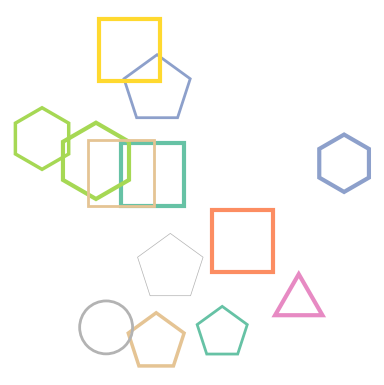[{"shape": "square", "thickness": 3, "radius": 0.41, "center": [0.395, 0.548]}, {"shape": "pentagon", "thickness": 2, "radius": 0.34, "center": [0.577, 0.136]}, {"shape": "square", "thickness": 3, "radius": 0.4, "center": [0.63, 0.374]}, {"shape": "hexagon", "thickness": 3, "radius": 0.37, "center": [0.894, 0.576]}, {"shape": "pentagon", "thickness": 2, "radius": 0.45, "center": [0.408, 0.767]}, {"shape": "triangle", "thickness": 3, "radius": 0.36, "center": [0.776, 0.217]}, {"shape": "hexagon", "thickness": 2.5, "radius": 0.4, "center": [0.109, 0.64]}, {"shape": "hexagon", "thickness": 3, "radius": 0.5, "center": [0.249, 0.582]}, {"shape": "square", "thickness": 3, "radius": 0.4, "center": [0.336, 0.871]}, {"shape": "square", "thickness": 2, "radius": 0.43, "center": [0.314, 0.55]}, {"shape": "pentagon", "thickness": 2.5, "radius": 0.38, "center": [0.406, 0.111]}, {"shape": "pentagon", "thickness": 0.5, "radius": 0.45, "center": [0.442, 0.304]}, {"shape": "circle", "thickness": 2, "radius": 0.34, "center": [0.276, 0.15]}]